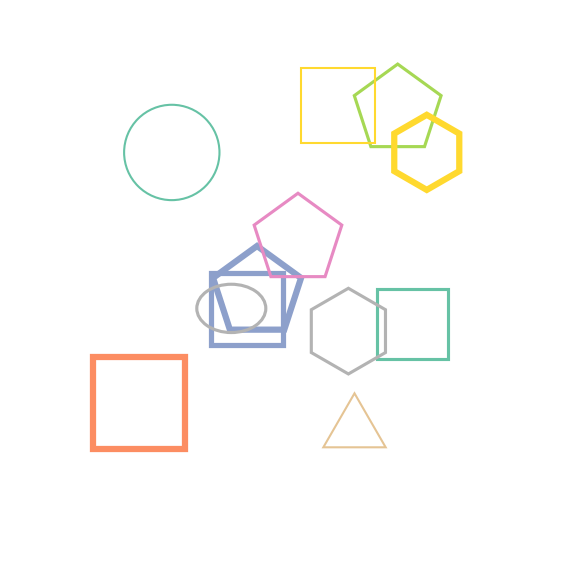[{"shape": "square", "thickness": 1.5, "radius": 0.3, "center": [0.714, 0.439]}, {"shape": "circle", "thickness": 1, "radius": 0.41, "center": [0.297, 0.735]}, {"shape": "square", "thickness": 3, "radius": 0.4, "center": [0.241, 0.301]}, {"shape": "pentagon", "thickness": 3, "radius": 0.4, "center": [0.445, 0.493]}, {"shape": "square", "thickness": 2.5, "radius": 0.31, "center": [0.428, 0.464]}, {"shape": "pentagon", "thickness": 1.5, "radius": 0.4, "center": [0.516, 0.585]}, {"shape": "pentagon", "thickness": 1.5, "radius": 0.4, "center": [0.689, 0.809]}, {"shape": "square", "thickness": 1, "radius": 0.32, "center": [0.585, 0.817]}, {"shape": "hexagon", "thickness": 3, "radius": 0.33, "center": [0.739, 0.735]}, {"shape": "triangle", "thickness": 1, "radius": 0.31, "center": [0.614, 0.256]}, {"shape": "hexagon", "thickness": 1.5, "radius": 0.37, "center": [0.603, 0.426]}, {"shape": "oval", "thickness": 1.5, "radius": 0.3, "center": [0.401, 0.465]}]